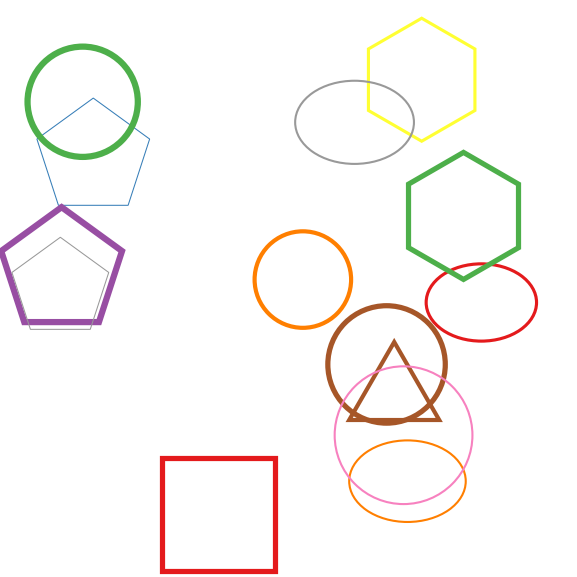[{"shape": "oval", "thickness": 1.5, "radius": 0.48, "center": [0.834, 0.475]}, {"shape": "square", "thickness": 2.5, "radius": 0.49, "center": [0.378, 0.108]}, {"shape": "pentagon", "thickness": 0.5, "radius": 0.51, "center": [0.162, 0.727]}, {"shape": "hexagon", "thickness": 2.5, "radius": 0.55, "center": [0.803, 0.625]}, {"shape": "circle", "thickness": 3, "radius": 0.48, "center": [0.143, 0.823]}, {"shape": "pentagon", "thickness": 3, "radius": 0.55, "center": [0.107, 0.53]}, {"shape": "circle", "thickness": 2, "radius": 0.42, "center": [0.524, 0.515]}, {"shape": "oval", "thickness": 1, "radius": 0.5, "center": [0.706, 0.166]}, {"shape": "hexagon", "thickness": 1.5, "radius": 0.53, "center": [0.73, 0.861]}, {"shape": "circle", "thickness": 2.5, "radius": 0.51, "center": [0.669, 0.368]}, {"shape": "triangle", "thickness": 2, "radius": 0.45, "center": [0.683, 0.317]}, {"shape": "circle", "thickness": 1, "radius": 0.6, "center": [0.699, 0.246]}, {"shape": "oval", "thickness": 1, "radius": 0.51, "center": [0.614, 0.787]}, {"shape": "pentagon", "thickness": 0.5, "radius": 0.44, "center": [0.104, 0.5]}]